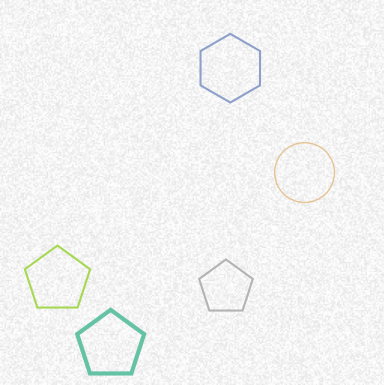[{"shape": "pentagon", "thickness": 3, "radius": 0.46, "center": [0.287, 0.104]}, {"shape": "hexagon", "thickness": 1.5, "radius": 0.45, "center": [0.598, 0.823]}, {"shape": "pentagon", "thickness": 1.5, "radius": 0.45, "center": [0.149, 0.273]}, {"shape": "circle", "thickness": 1, "radius": 0.39, "center": [0.791, 0.552]}, {"shape": "pentagon", "thickness": 1.5, "radius": 0.37, "center": [0.587, 0.253]}]